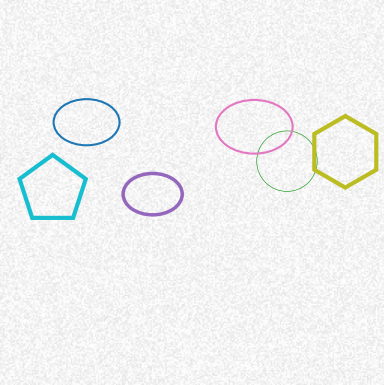[{"shape": "oval", "thickness": 1.5, "radius": 0.43, "center": [0.225, 0.683]}, {"shape": "circle", "thickness": 0.5, "radius": 0.39, "center": [0.745, 0.581]}, {"shape": "oval", "thickness": 2.5, "radius": 0.38, "center": [0.397, 0.496]}, {"shape": "oval", "thickness": 1.5, "radius": 0.5, "center": [0.66, 0.671]}, {"shape": "hexagon", "thickness": 3, "radius": 0.46, "center": [0.897, 0.606]}, {"shape": "pentagon", "thickness": 3, "radius": 0.45, "center": [0.137, 0.507]}]